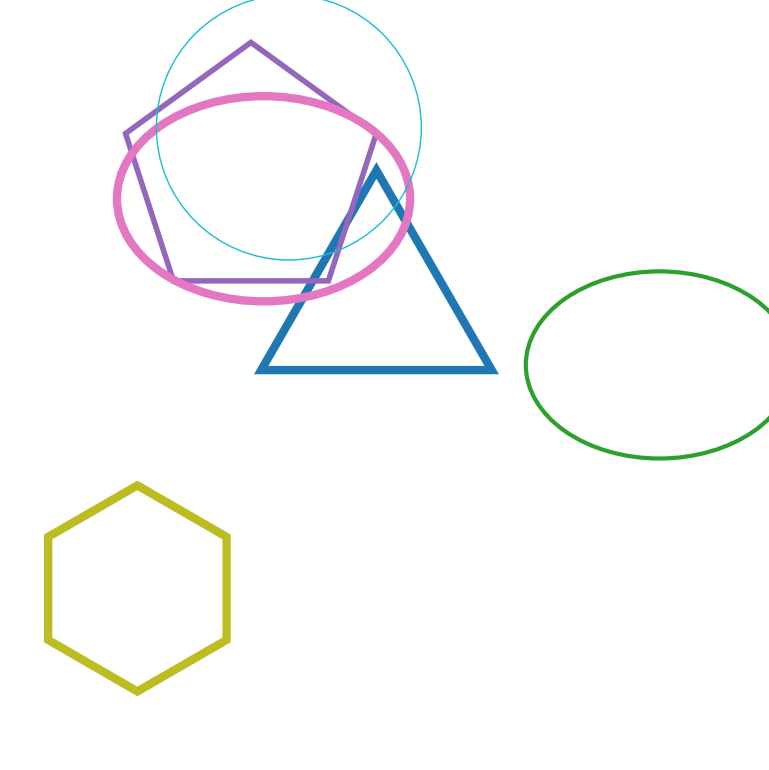[{"shape": "triangle", "thickness": 3, "radius": 0.86, "center": [0.489, 0.606]}, {"shape": "oval", "thickness": 1.5, "radius": 0.87, "center": [0.856, 0.526]}, {"shape": "pentagon", "thickness": 2, "radius": 0.86, "center": [0.326, 0.774]}, {"shape": "oval", "thickness": 3, "radius": 0.95, "center": [0.342, 0.742]}, {"shape": "hexagon", "thickness": 3, "radius": 0.67, "center": [0.178, 0.236]}, {"shape": "circle", "thickness": 0.5, "radius": 0.86, "center": [0.375, 0.834]}]